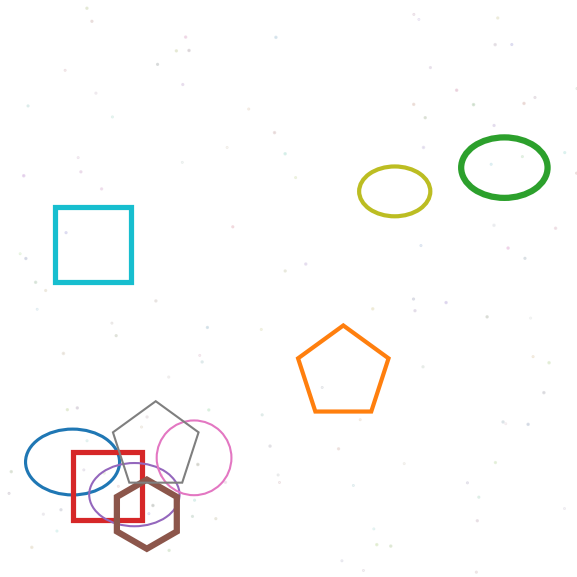[{"shape": "oval", "thickness": 1.5, "radius": 0.41, "center": [0.126, 0.199]}, {"shape": "pentagon", "thickness": 2, "radius": 0.41, "center": [0.594, 0.353]}, {"shape": "oval", "thickness": 3, "radius": 0.37, "center": [0.873, 0.709]}, {"shape": "square", "thickness": 2.5, "radius": 0.3, "center": [0.186, 0.158]}, {"shape": "oval", "thickness": 1, "radius": 0.39, "center": [0.233, 0.143]}, {"shape": "hexagon", "thickness": 3, "radius": 0.3, "center": [0.254, 0.109]}, {"shape": "circle", "thickness": 1, "radius": 0.32, "center": [0.336, 0.206]}, {"shape": "pentagon", "thickness": 1, "radius": 0.39, "center": [0.27, 0.226]}, {"shape": "oval", "thickness": 2, "radius": 0.31, "center": [0.684, 0.668]}, {"shape": "square", "thickness": 2.5, "radius": 0.33, "center": [0.161, 0.576]}]